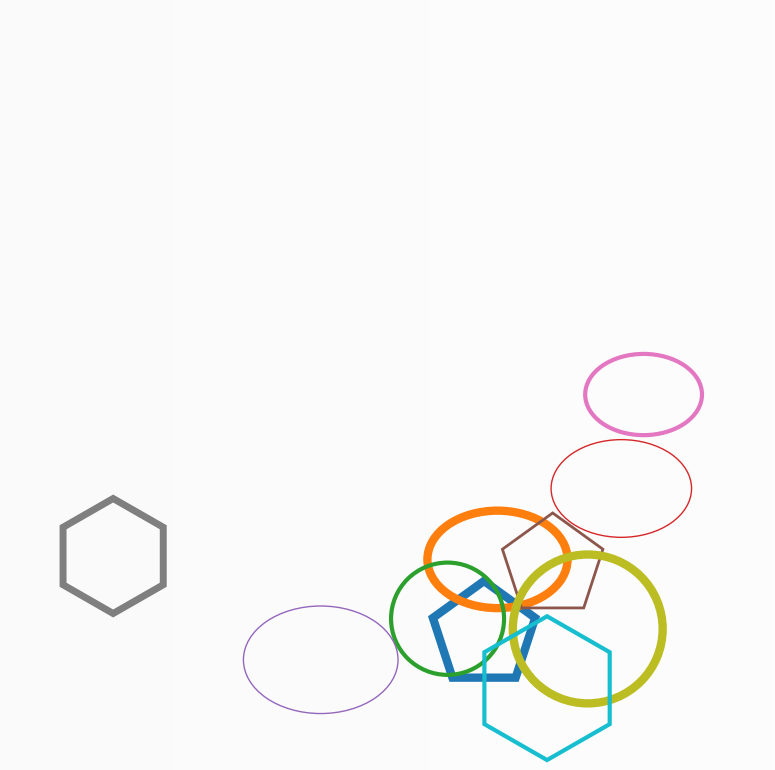[{"shape": "pentagon", "thickness": 3, "radius": 0.35, "center": [0.625, 0.176]}, {"shape": "oval", "thickness": 3, "radius": 0.45, "center": [0.642, 0.274]}, {"shape": "circle", "thickness": 1.5, "radius": 0.36, "center": [0.578, 0.196]}, {"shape": "oval", "thickness": 0.5, "radius": 0.45, "center": [0.802, 0.366]}, {"shape": "oval", "thickness": 0.5, "radius": 0.5, "center": [0.414, 0.143]}, {"shape": "pentagon", "thickness": 1, "radius": 0.34, "center": [0.713, 0.266]}, {"shape": "oval", "thickness": 1.5, "radius": 0.38, "center": [0.83, 0.488]}, {"shape": "hexagon", "thickness": 2.5, "radius": 0.37, "center": [0.146, 0.278]}, {"shape": "circle", "thickness": 3, "radius": 0.48, "center": [0.758, 0.183]}, {"shape": "hexagon", "thickness": 1.5, "radius": 0.47, "center": [0.706, 0.106]}]